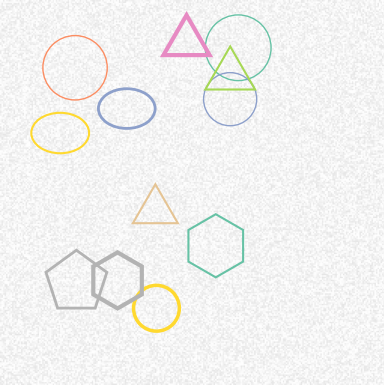[{"shape": "hexagon", "thickness": 1.5, "radius": 0.41, "center": [0.56, 0.362]}, {"shape": "circle", "thickness": 1, "radius": 0.43, "center": [0.619, 0.876]}, {"shape": "circle", "thickness": 1, "radius": 0.42, "center": [0.195, 0.824]}, {"shape": "circle", "thickness": 1, "radius": 0.34, "center": [0.598, 0.742]}, {"shape": "oval", "thickness": 2, "radius": 0.37, "center": [0.329, 0.718]}, {"shape": "triangle", "thickness": 3, "radius": 0.35, "center": [0.485, 0.891]}, {"shape": "triangle", "thickness": 1.5, "radius": 0.37, "center": [0.598, 0.805]}, {"shape": "oval", "thickness": 1.5, "radius": 0.38, "center": [0.156, 0.654]}, {"shape": "circle", "thickness": 2.5, "radius": 0.3, "center": [0.406, 0.199]}, {"shape": "triangle", "thickness": 1.5, "radius": 0.34, "center": [0.404, 0.454]}, {"shape": "pentagon", "thickness": 2, "radius": 0.42, "center": [0.198, 0.267]}, {"shape": "hexagon", "thickness": 3, "radius": 0.36, "center": [0.305, 0.272]}]